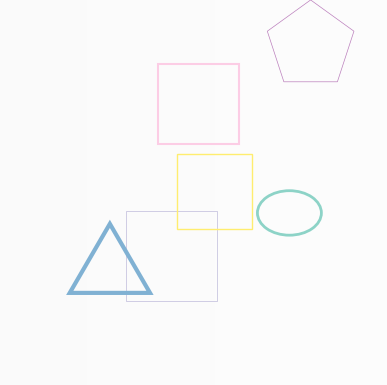[{"shape": "oval", "thickness": 2, "radius": 0.41, "center": [0.747, 0.447]}, {"shape": "square", "thickness": 0.5, "radius": 0.58, "center": [0.443, 0.335]}, {"shape": "triangle", "thickness": 3, "radius": 0.6, "center": [0.284, 0.299]}, {"shape": "square", "thickness": 1.5, "radius": 0.52, "center": [0.513, 0.729]}, {"shape": "pentagon", "thickness": 0.5, "radius": 0.59, "center": [0.802, 0.883]}, {"shape": "square", "thickness": 1, "radius": 0.48, "center": [0.554, 0.503]}]